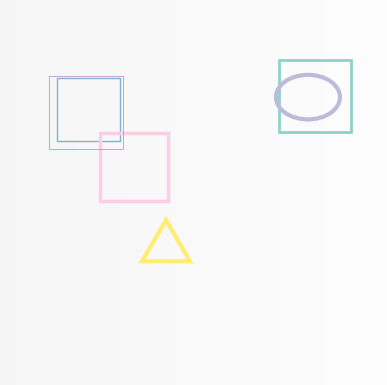[{"shape": "square", "thickness": 2, "radius": 0.47, "center": [0.813, 0.75]}, {"shape": "oval", "thickness": 3, "radius": 0.41, "center": [0.795, 0.748]}, {"shape": "square", "thickness": 1, "radius": 0.41, "center": [0.229, 0.716]}, {"shape": "square", "thickness": 2.5, "radius": 0.44, "center": [0.347, 0.566]}, {"shape": "square", "thickness": 0.5, "radius": 0.47, "center": [0.222, 0.708]}, {"shape": "triangle", "thickness": 3, "radius": 0.36, "center": [0.428, 0.357]}]